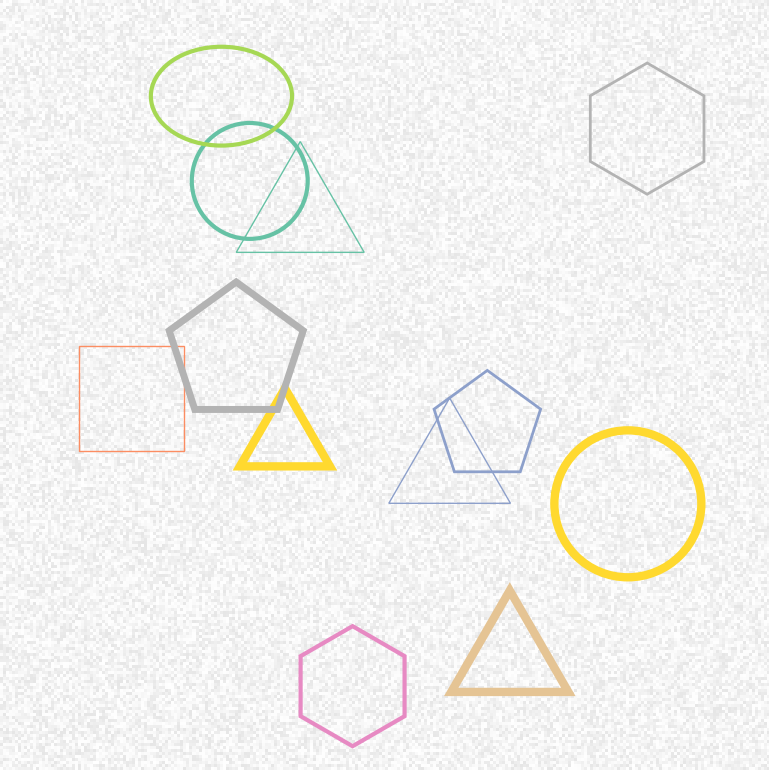[{"shape": "circle", "thickness": 1.5, "radius": 0.38, "center": [0.324, 0.765]}, {"shape": "triangle", "thickness": 0.5, "radius": 0.48, "center": [0.39, 0.72]}, {"shape": "square", "thickness": 0.5, "radius": 0.34, "center": [0.171, 0.483]}, {"shape": "pentagon", "thickness": 1, "radius": 0.36, "center": [0.633, 0.446]}, {"shape": "triangle", "thickness": 0.5, "radius": 0.46, "center": [0.584, 0.392]}, {"shape": "hexagon", "thickness": 1.5, "radius": 0.39, "center": [0.458, 0.109]}, {"shape": "oval", "thickness": 1.5, "radius": 0.46, "center": [0.288, 0.875]}, {"shape": "circle", "thickness": 3, "radius": 0.48, "center": [0.815, 0.346]}, {"shape": "triangle", "thickness": 3, "radius": 0.34, "center": [0.37, 0.428]}, {"shape": "triangle", "thickness": 3, "radius": 0.44, "center": [0.662, 0.145]}, {"shape": "hexagon", "thickness": 1, "radius": 0.43, "center": [0.84, 0.833]}, {"shape": "pentagon", "thickness": 2.5, "radius": 0.46, "center": [0.307, 0.542]}]